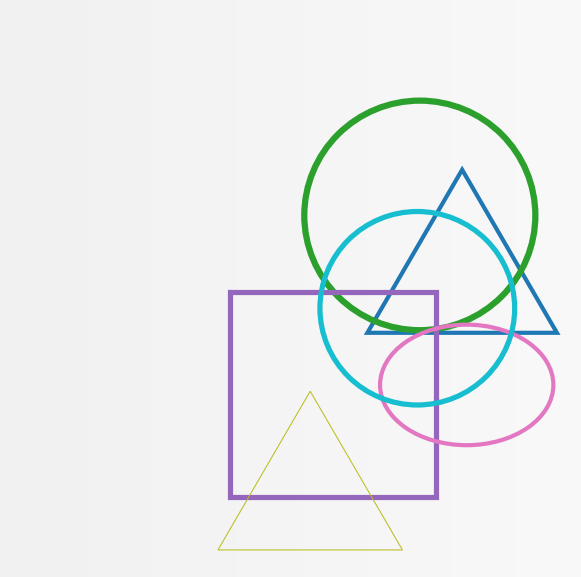[{"shape": "triangle", "thickness": 2, "radius": 0.94, "center": [0.795, 0.517]}, {"shape": "circle", "thickness": 3, "radius": 0.99, "center": [0.722, 0.626]}, {"shape": "square", "thickness": 2.5, "radius": 0.88, "center": [0.573, 0.316]}, {"shape": "oval", "thickness": 2, "radius": 0.75, "center": [0.803, 0.333]}, {"shape": "triangle", "thickness": 0.5, "radius": 0.92, "center": [0.534, 0.138]}, {"shape": "circle", "thickness": 2.5, "radius": 0.84, "center": [0.718, 0.465]}]